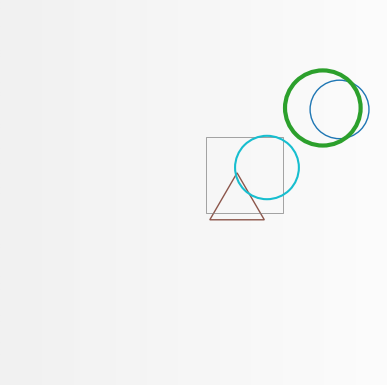[{"shape": "circle", "thickness": 1, "radius": 0.38, "center": [0.876, 0.716]}, {"shape": "circle", "thickness": 3, "radius": 0.49, "center": [0.833, 0.72]}, {"shape": "triangle", "thickness": 1, "radius": 0.41, "center": [0.612, 0.47]}, {"shape": "square", "thickness": 0.5, "radius": 0.49, "center": [0.631, 0.545]}, {"shape": "circle", "thickness": 1.5, "radius": 0.41, "center": [0.689, 0.565]}]